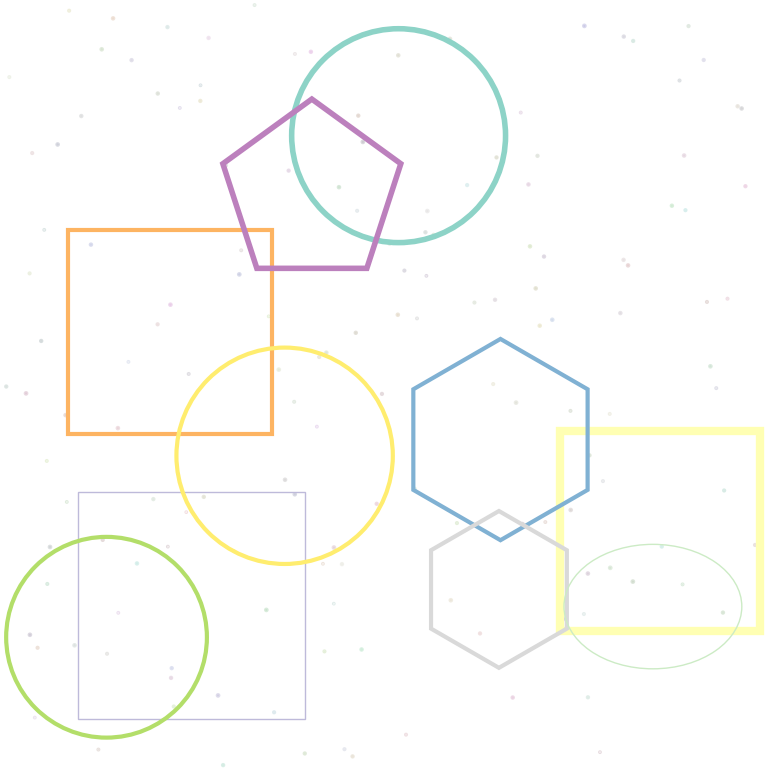[{"shape": "circle", "thickness": 2, "radius": 0.69, "center": [0.518, 0.824]}, {"shape": "square", "thickness": 3, "radius": 0.65, "center": [0.857, 0.31]}, {"shape": "square", "thickness": 0.5, "radius": 0.74, "center": [0.249, 0.214]}, {"shape": "hexagon", "thickness": 1.5, "radius": 0.65, "center": [0.65, 0.429]}, {"shape": "square", "thickness": 1.5, "radius": 0.66, "center": [0.221, 0.569]}, {"shape": "circle", "thickness": 1.5, "radius": 0.65, "center": [0.138, 0.172]}, {"shape": "hexagon", "thickness": 1.5, "radius": 0.51, "center": [0.648, 0.235]}, {"shape": "pentagon", "thickness": 2, "radius": 0.61, "center": [0.405, 0.75]}, {"shape": "oval", "thickness": 0.5, "radius": 0.58, "center": [0.848, 0.212]}, {"shape": "circle", "thickness": 1.5, "radius": 0.7, "center": [0.37, 0.408]}]